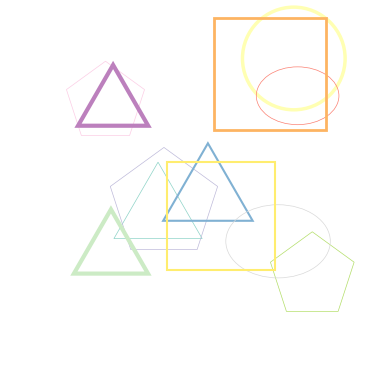[{"shape": "triangle", "thickness": 0.5, "radius": 0.66, "center": [0.41, 0.446]}, {"shape": "circle", "thickness": 2.5, "radius": 0.67, "center": [0.763, 0.848]}, {"shape": "pentagon", "thickness": 0.5, "radius": 0.73, "center": [0.426, 0.47]}, {"shape": "oval", "thickness": 0.5, "radius": 0.54, "center": [0.773, 0.751]}, {"shape": "triangle", "thickness": 1.5, "radius": 0.67, "center": [0.54, 0.494]}, {"shape": "square", "thickness": 2, "radius": 0.73, "center": [0.701, 0.807]}, {"shape": "pentagon", "thickness": 0.5, "radius": 0.57, "center": [0.811, 0.284]}, {"shape": "pentagon", "thickness": 0.5, "radius": 0.53, "center": [0.274, 0.734]}, {"shape": "oval", "thickness": 0.5, "radius": 0.68, "center": [0.722, 0.373]}, {"shape": "triangle", "thickness": 3, "radius": 0.53, "center": [0.294, 0.726]}, {"shape": "triangle", "thickness": 3, "radius": 0.56, "center": [0.288, 0.345]}, {"shape": "square", "thickness": 1.5, "radius": 0.7, "center": [0.574, 0.439]}]